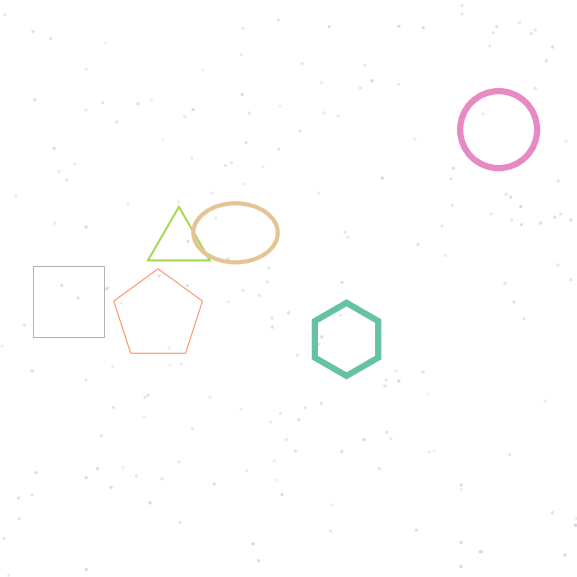[{"shape": "hexagon", "thickness": 3, "radius": 0.32, "center": [0.6, 0.412]}, {"shape": "pentagon", "thickness": 0.5, "radius": 0.4, "center": [0.274, 0.453]}, {"shape": "circle", "thickness": 3, "radius": 0.33, "center": [0.863, 0.775]}, {"shape": "triangle", "thickness": 1, "radius": 0.31, "center": [0.31, 0.579]}, {"shape": "oval", "thickness": 2, "radius": 0.37, "center": [0.408, 0.596]}, {"shape": "square", "thickness": 0.5, "radius": 0.31, "center": [0.119, 0.477]}]